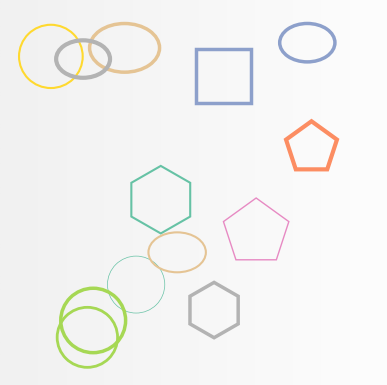[{"shape": "hexagon", "thickness": 1.5, "radius": 0.44, "center": [0.415, 0.481]}, {"shape": "circle", "thickness": 0.5, "radius": 0.37, "center": [0.351, 0.261]}, {"shape": "pentagon", "thickness": 3, "radius": 0.35, "center": [0.804, 0.616]}, {"shape": "square", "thickness": 2.5, "radius": 0.35, "center": [0.576, 0.803]}, {"shape": "oval", "thickness": 2.5, "radius": 0.36, "center": [0.793, 0.889]}, {"shape": "pentagon", "thickness": 1, "radius": 0.44, "center": [0.661, 0.397]}, {"shape": "circle", "thickness": 2.5, "radius": 0.42, "center": [0.24, 0.168]}, {"shape": "circle", "thickness": 2, "radius": 0.39, "center": [0.225, 0.124]}, {"shape": "circle", "thickness": 1.5, "radius": 0.41, "center": [0.131, 0.854]}, {"shape": "oval", "thickness": 1.5, "radius": 0.37, "center": [0.457, 0.345]}, {"shape": "oval", "thickness": 2.5, "radius": 0.45, "center": [0.321, 0.876]}, {"shape": "hexagon", "thickness": 2.5, "radius": 0.36, "center": [0.552, 0.195]}, {"shape": "oval", "thickness": 3, "radius": 0.35, "center": [0.214, 0.847]}]